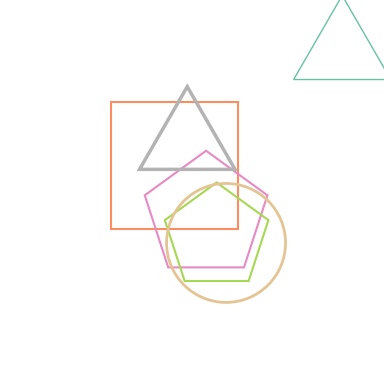[{"shape": "triangle", "thickness": 1, "radius": 0.73, "center": [0.889, 0.866]}, {"shape": "square", "thickness": 1.5, "radius": 0.83, "center": [0.454, 0.569]}, {"shape": "pentagon", "thickness": 1.5, "radius": 0.84, "center": [0.535, 0.441]}, {"shape": "pentagon", "thickness": 1.5, "radius": 0.71, "center": [0.563, 0.385]}, {"shape": "circle", "thickness": 2, "radius": 0.77, "center": [0.587, 0.369]}, {"shape": "triangle", "thickness": 2.5, "radius": 0.72, "center": [0.486, 0.632]}]